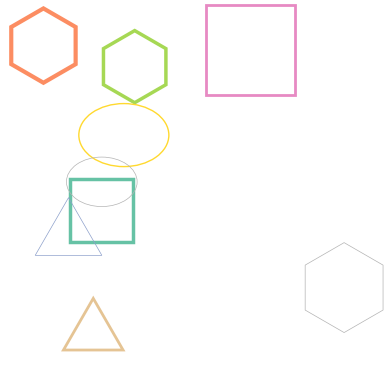[{"shape": "square", "thickness": 2.5, "radius": 0.41, "center": [0.264, 0.453]}, {"shape": "hexagon", "thickness": 3, "radius": 0.48, "center": [0.113, 0.882]}, {"shape": "triangle", "thickness": 0.5, "radius": 0.5, "center": [0.178, 0.387]}, {"shape": "square", "thickness": 2, "radius": 0.58, "center": [0.651, 0.87]}, {"shape": "hexagon", "thickness": 2.5, "radius": 0.47, "center": [0.35, 0.827]}, {"shape": "oval", "thickness": 1, "radius": 0.58, "center": [0.322, 0.649]}, {"shape": "triangle", "thickness": 2, "radius": 0.45, "center": [0.242, 0.136]}, {"shape": "hexagon", "thickness": 0.5, "radius": 0.58, "center": [0.894, 0.253]}, {"shape": "oval", "thickness": 0.5, "radius": 0.46, "center": [0.264, 0.528]}]